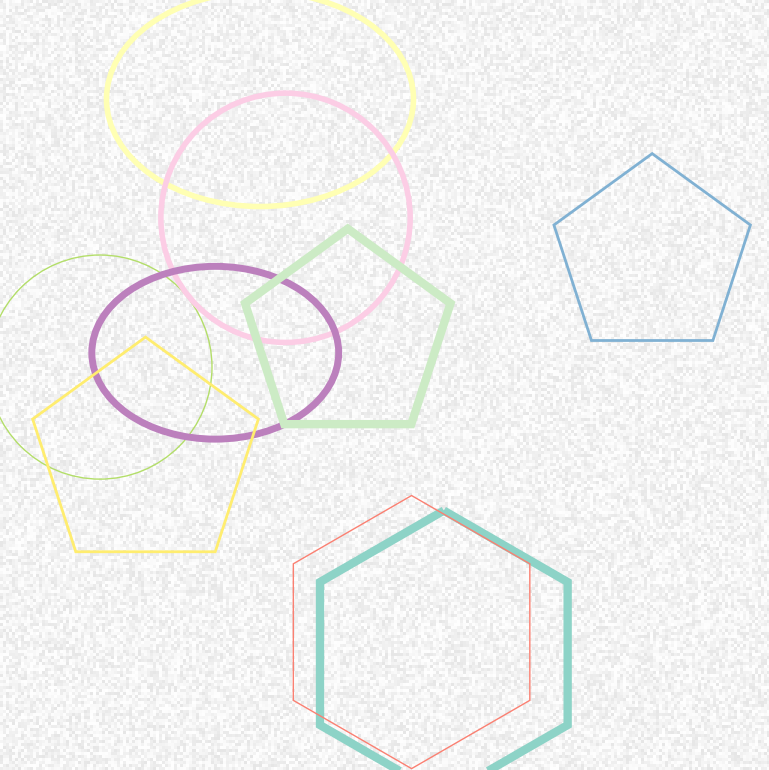[{"shape": "hexagon", "thickness": 3, "radius": 0.93, "center": [0.576, 0.151]}, {"shape": "oval", "thickness": 2, "radius": 1.0, "center": [0.338, 0.871]}, {"shape": "hexagon", "thickness": 0.5, "radius": 0.89, "center": [0.535, 0.179]}, {"shape": "pentagon", "thickness": 1, "radius": 0.67, "center": [0.847, 0.666]}, {"shape": "circle", "thickness": 0.5, "radius": 0.73, "center": [0.13, 0.523]}, {"shape": "circle", "thickness": 2, "radius": 0.81, "center": [0.371, 0.717]}, {"shape": "oval", "thickness": 2.5, "radius": 0.8, "center": [0.28, 0.542]}, {"shape": "pentagon", "thickness": 3, "radius": 0.7, "center": [0.452, 0.563]}, {"shape": "pentagon", "thickness": 1, "radius": 0.77, "center": [0.189, 0.408]}]